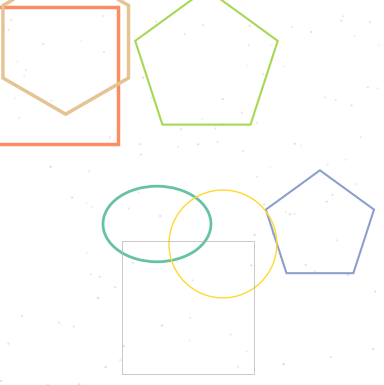[{"shape": "oval", "thickness": 2, "radius": 0.7, "center": [0.408, 0.418]}, {"shape": "square", "thickness": 2.5, "radius": 0.89, "center": [0.129, 0.803]}, {"shape": "pentagon", "thickness": 1.5, "radius": 0.74, "center": [0.831, 0.41]}, {"shape": "pentagon", "thickness": 1.5, "radius": 0.97, "center": [0.536, 0.834]}, {"shape": "circle", "thickness": 1, "radius": 0.7, "center": [0.579, 0.366]}, {"shape": "hexagon", "thickness": 2.5, "radius": 0.94, "center": [0.171, 0.892]}, {"shape": "square", "thickness": 0.5, "radius": 0.86, "center": [0.488, 0.202]}]